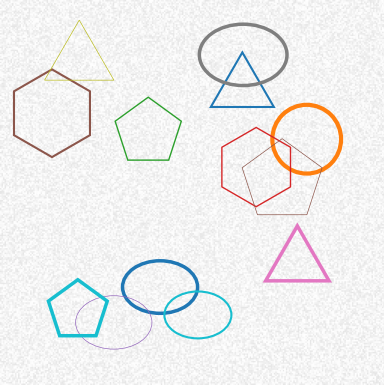[{"shape": "triangle", "thickness": 1.5, "radius": 0.47, "center": [0.629, 0.769]}, {"shape": "oval", "thickness": 2.5, "radius": 0.49, "center": [0.416, 0.254]}, {"shape": "circle", "thickness": 3, "radius": 0.45, "center": [0.797, 0.638]}, {"shape": "pentagon", "thickness": 1, "radius": 0.45, "center": [0.385, 0.657]}, {"shape": "hexagon", "thickness": 1, "radius": 0.51, "center": [0.665, 0.566]}, {"shape": "oval", "thickness": 0.5, "radius": 0.5, "center": [0.296, 0.163]}, {"shape": "pentagon", "thickness": 0.5, "radius": 0.55, "center": [0.733, 0.531]}, {"shape": "hexagon", "thickness": 1.5, "radius": 0.57, "center": [0.135, 0.706]}, {"shape": "triangle", "thickness": 2.5, "radius": 0.48, "center": [0.772, 0.318]}, {"shape": "oval", "thickness": 2.5, "radius": 0.57, "center": [0.632, 0.857]}, {"shape": "triangle", "thickness": 0.5, "radius": 0.52, "center": [0.206, 0.844]}, {"shape": "pentagon", "thickness": 2.5, "radius": 0.4, "center": [0.202, 0.193]}, {"shape": "oval", "thickness": 1.5, "radius": 0.44, "center": [0.514, 0.182]}]